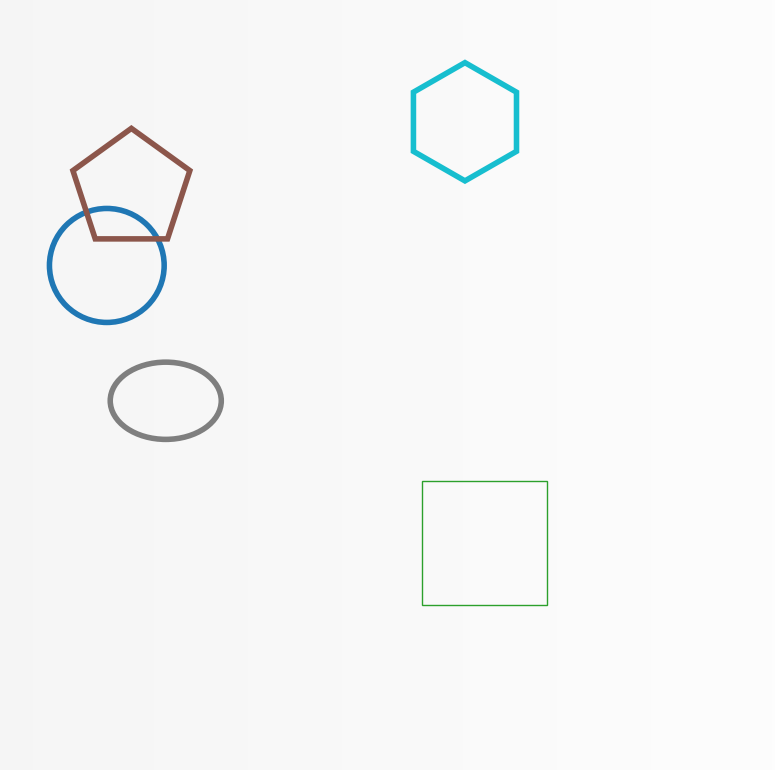[{"shape": "circle", "thickness": 2, "radius": 0.37, "center": [0.138, 0.655]}, {"shape": "square", "thickness": 0.5, "radius": 0.4, "center": [0.625, 0.295]}, {"shape": "pentagon", "thickness": 2, "radius": 0.4, "center": [0.17, 0.754]}, {"shape": "oval", "thickness": 2, "radius": 0.36, "center": [0.214, 0.48]}, {"shape": "hexagon", "thickness": 2, "radius": 0.38, "center": [0.6, 0.842]}]